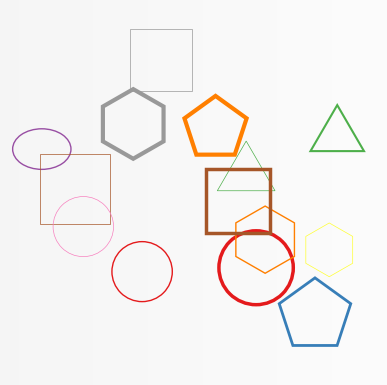[{"shape": "circle", "thickness": 2.5, "radius": 0.48, "center": [0.661, 0.305]}, {"shape": "circle", "thickness": 1, "radius": 0.39, "center": [0.367, 0.294]}, {"shape": "pentagon", "thickness": 2, "radius": 0.49, "center": [0.813, 0.181]}, {"shape": "triangle", "thickness": 1.5, "radius": 0.4, "center": [0.87, 0.647]}, {"shape": "triangle", "thickness": 0.5, "radius": 0.43, "center": [0.635, 0.548]}, {"shape": "oval", "thickness": 1, "radius": 0.38, "center": [0.108, 0.613]}, {"shape": "hexagon", "thickness": 1, "radius": 0.44, "center": [0.684, 0.377]}, {"shape": "pentagon", "thickness": 3, "radius": 0.42, "center": [0.556, 0.667]}, {"shape": "hexagon", "thickness": 0.5, "radius": 0.35, "center": [0.85, 0.351]}, {"shape": "square", "thickness": 0.5, "radius": 0.45, "center": [0.194, 0.509]}, {"shape": "square", "thickness": 2.5, "radius": 0.42, "center": [0.615, 0.478]}, {"shape": "circle", "thickness": 0.5, "radius": 0.39, "center": [0.215, 0.411]}, {"shape": "hexagon", "thickness": 3, "radius": 0.45, "center": [0.344, 0.678]}, {"shape": "square", "thickness": 0.5, "radius": 0.4, "center": [0.415, 0.844]}]